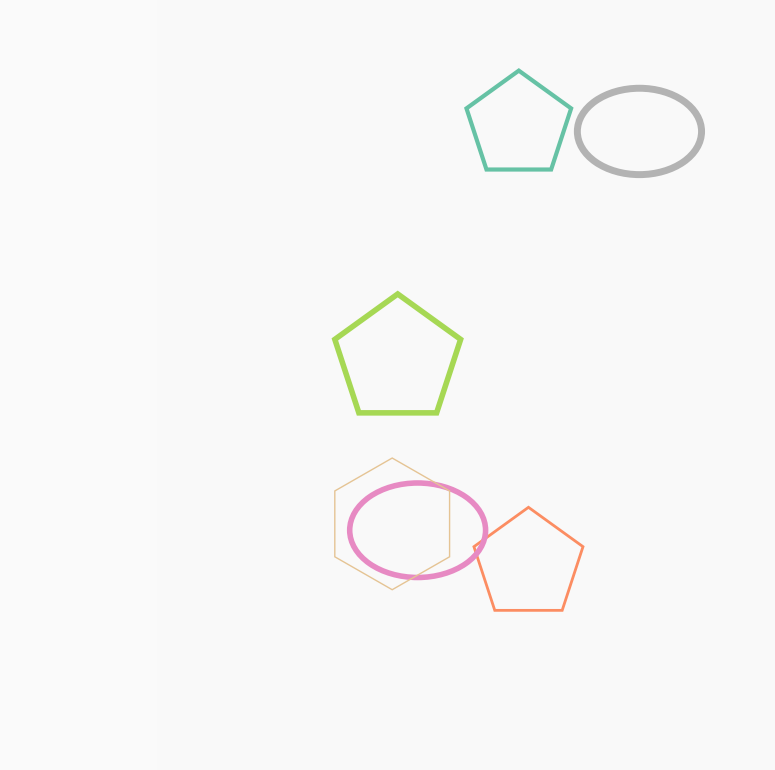[{"shape": "pentagon", "thickness": 1.5, "radius": 0.35, "center": [0.669, 0.837]}, {"shape": "pentagon", "thickness": 1, "radius": 0.37, "center": [0.682, 0.267]}, {"shape": "oval", "thickness": 2, "radius": 0.44, "center": [0.539, 0.311]}, {"shape": "pentagon", "thickness": 2, "radius": 0.43, "center": [0.513, 0.533]}, {"shape": "hexagon", "thickness": 0.5, "radius": 0.43, "center": [0.506, 0.32]}, {"shape": "oval", "thickness": 2.5, "radius": 0.4, "center": [0.825, 0.829]}]